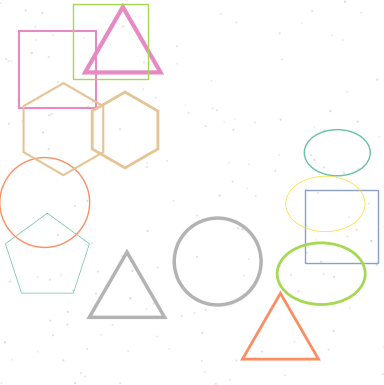[{"shape": "pentagon", "thickness": 0.5, "radius": 0.57, "center": [0.123, 0.331]}, {"shape": "oval", "thickness": 1, "radius": 0.43, "center": [0.876, 0.603]}, {"shape": "triangle", "thickness": 2, "radius": 0.57, "center": [0.728, 0.124]}, {"shape": "circle", "thickness": 1, "radius": 0.58, "center": [0.116, 0.474]}, {"shape": "square", "thickness": 1, "radius": 0.47, "center": [0.887, 0.412]}, {"shape": "square", "thickness": 1.5, "radius": 0.5, "center": [0.149, 0.82]}, {"shape": "triangle", "thickness": 3, "radius": 0.57, "center": [0.319, 0.869]}, {"shape": "oval", "thickness": 2, "radius": 0.57, "center": [0.834, 0.289]}, {"shape": "square", "thickness": 1, "radius": 0.49, "center": [0.287, 0.892]}, {"shape": "oval", "thickness": 0.5, "radius": 0.51, "center": [0.845, 0.47]}, {"shape": "hexagon", "thickness": 2, "radius": 0.49, "center": [0.325, 0.662]}, {"shape": "hexagon", "thickness": 1.5, "radius": 0.6, "center": [0.165, 0.665]}, {"shape": "circle", "thickness": 2.5, "radius": 0.56, "center": [0.565, 0.321]}, {"shape": "triangle", "thickness": 2.5, "radius": 0.57, "center": [0.33, 0.232]}]